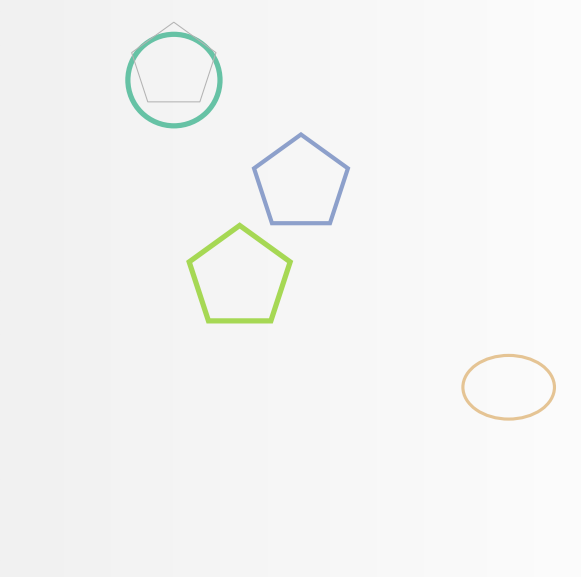[{"shape": "circle", "thickness": 2.5, "radius": 0.4, "center": [0.299, 0.86]}, {"shape": "pentagon", "thickness": 2, "radius": 0.42, "center": [0.518, 0.681]}, {"shape": "pentagon", "thickness": 2.5, "radius": 0.46, "center": [0.412, 0.517]}, {"shape": "oval", "thickness": 1.5, "radius": 0.39, "center": [0.875, 0.329]}, {"shape": "pentagon", "thickness": 0.5, "radius": 0.38, "center": [0.299, 0.884]}]